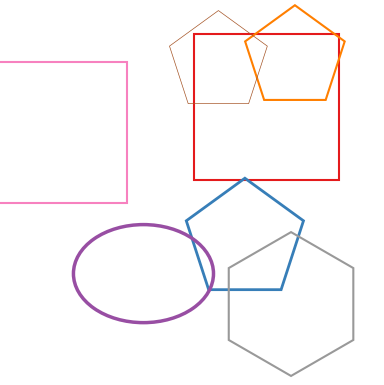[{"shape": "square", "thickness": 1.5, "radius": 0.95, "center": [0.692, 0.721]}, {"shape": "pentagon", "thickness": 2, "radius": 0.8, "center": [0.636, 0.377]}, {"shape": "oval", "thickness": 2.5, "radius": 0.91, "center": [0.373, 0.289]}, {"shape": "pentagon", "thickness": 1.5, "radius": 0.68, "center": [0.766, 0.85]}, {"shape": "pentagon", "thickness": 0.5, "radius": 0.67, "center": [0.567, 0.839]}, {"shape": "square", "thickness": 1.5, "radius": 0.91, "center": [0.148, 0.656]}, {"shape": "hexagon", "thickness": 1.5, "radius": 0.93, "center": [0.756, 0.21]}]